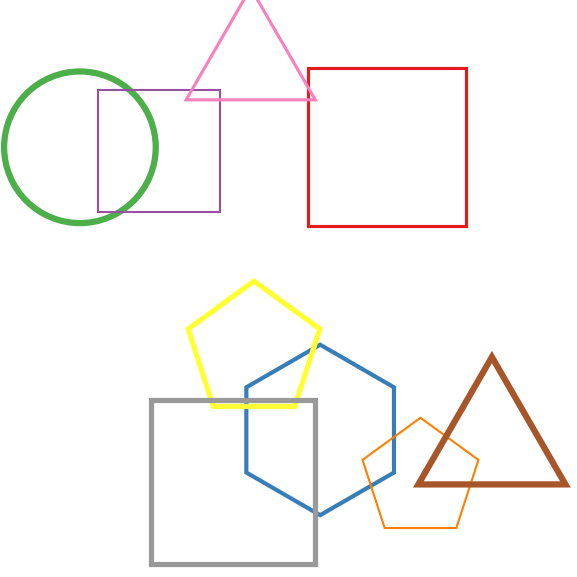[{"shape": "square", "thickness": 1.5, "radius": 0.68, "center": [0.671, 0.745]}, {"shape": "hexagon", "thickness": 2, "radius": 0.74, "center": [0.554, 0.255]}, {"shape": "circle", "thickness": 3, "radius": 0.66, "center": [0.138, 0.744]}, {"shape": "square", "thickness": 1, "radius": 0.53, "center": [0.276, 0.738]}, {"shape": "pentagon", "thickness": 1, "radius": 0.53, "center": [0.728, 0.17]}, {"shape": "pentagon", "thickness": 2.5, "radius": 0.6, "center": [0.44, 0.392]}, {"shape": "triangle", "thickness": 3, "radius": 0.74, "center": [0.852, 0.234]}, {"shape": "triangle", "thickness": 1.5, "radius": 0.65, "center": [0.434, 0.891]}, {"shape": "square", "thickness": 2.5, "radius": 0.71, "center": [0.404, 0.165]}]